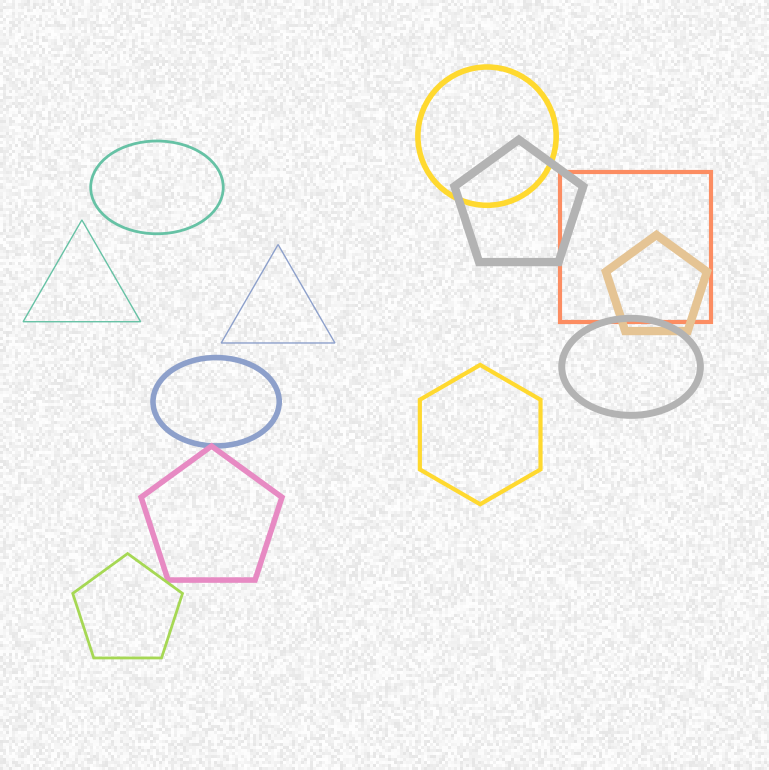[{"shape": "oval", "thickness": 1, "radius": 0.43, "center": [0.204, 0.757]}, {"shape": "triangle", "thickness": 0.5, "radius": 0.44, "center": [0.106, 0.626]}, {"shape": "square", "thickness": 1.5, "radius": 0.49, "center": [0.825, 0.679]}, {"shape": "oval", "thickness": 2, "radius": 0.41, "center": [0.281, 0.478]}, {"shape": "triangle", "thickness": 0.5, "radius": 0.43, "center": [0.361, 0.597]}, {"shape": "pentagon", "thickness": 2, "radius": 0.48, "center": [0.275, 0.324]}, {"shape": "pentagon", "thickness": 1, "radius": 0.37, "center": [0.166, 0.206]}, {"shape": "hexagon", "thickness": 1.5, "radius": 0.45, "center": [0.624, 0.436]}, {"shape": "circle", "thickness": 2, "radius": 0.45, "center": [0.633, 0.823]}, {"shape": "pentagon", "thickness": 3, "radius": 0.34, "center": [0.853, 0.626]}, {"shape": "oval", "thickness": 2.5, "radius": 0.45, "center": [0.82, 0.524]}, {"shape": "pentagon", "thickness": 3, "radius": 0.44, "center": [0.674, 0.731]}]